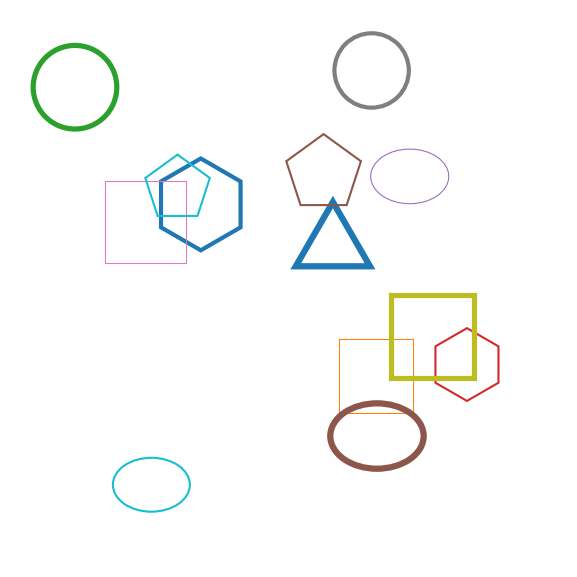[{"shape": "hexagon", "thickness": 2, "radius": 0.4, "center": [0.348, 0.645]}, {"shape": "triangle", "thickness": 3, "radius": 0.37, "center": [0.576, 0.575]}, {"shape": "square", "thickness": 0.5, "radius": 0.32, "center": [0.651, 0.348]}, {"shape": "circle", "thickness": 2.5, "radius": 0.36, "center": [0.13, 0.848]}, {"shape": "hexagon", "thickness": 1, "radius": 0.32, "center": [0.809, 0.368]}, {"shape": "oval", "thickness": 0.5, "radius": 0.34, "center": [0.709, 0.694]}, {"shape": "pentagon", "thickness": 1, "radius": 0.34, "center": [0.56, 0.699]}, {"shape": "oval", "thickness": 3, "radius": 0.4, "center": [0.653, 0.244]}, {"shape": "square", "thickness": 0.5, "radius": 0.35, "center": [0.252, 0.614]}, {"shape": "circle", "thickness": 2, "radius": 0.32, "center": [0.644, 0.877]}, {"shape": "square", "thickness": 2.5, "radius": 0.36, "center": [0.748, 0.417]}, {"shape": "pentagon", "thickness": 1, "radius": 0.29, "center": [0.307, 0.673]}, {"shape": "oval", "thickness": 1, "radius": 0.33, "center": [0.262, 0.16]}]